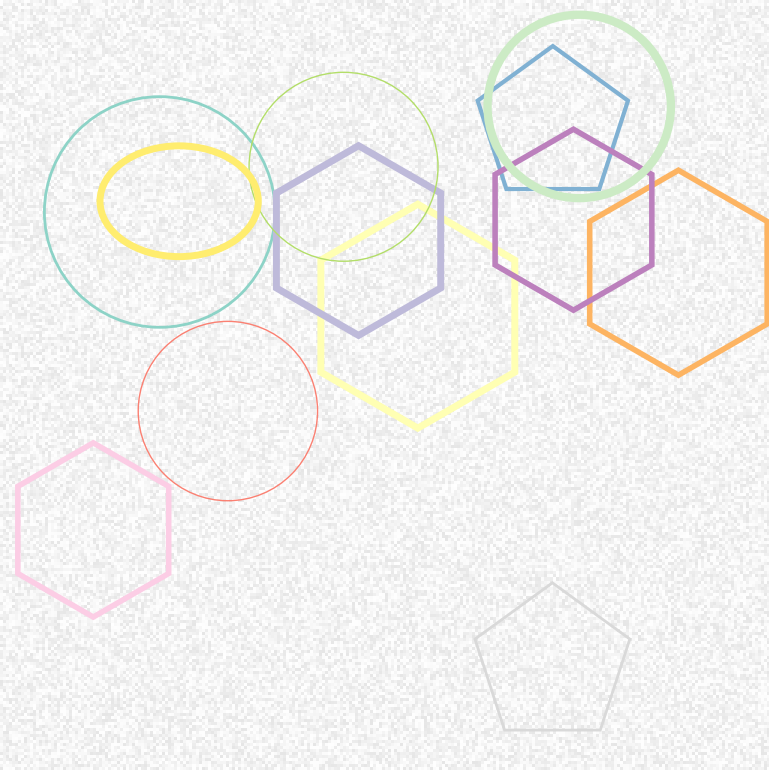[{"shape": "circle", "thickness": 1, "radius": 0.75, "center": [0.207, 0.725]}, {"shape": "hexagon", "thickness": 2.5, "radius": 0.73, "center": [0.543, 0.589]}, {"shape": "hexagon", "thickness": 2.5, "radius": 0.62, "center": [0.466, 0.688]}, {"shape": "circle", "thickness": 0.5, "radius": 0.58, "center": [0.296, 0.466]}, {"shape": "pentagon", "thickness": 1.5, "radius": 0.51, "center": [0.718, 0.838]}, {"shape": "hexagon", "thickness": 2, "radius": 0.67, "center": [0.881, 0.646]}, {"shape": "circle", "thickness": 0.5, "radius": 0.61, "center": [0.446, 0.783]}, {"shape": "hexagon", "thickness": 2, "radius": 0.57, "center": [0.121, 0.312]}, {"shape": "pentagon", "thickness": 1, "radius": 0.53, "center": [0.717, 0.137]}, {"shape": "hexagon", "thickness": 2, "radius": 0.59, "center": [0.745, 0.715]}, {"shape": "circle", "thickness": 3, "radius": 0.6, "center": [0.752, 0.862]}, {"shape": "oval", "thickness": 2.5, "radius": 0.51, "center": [0.233, 0.739]}]